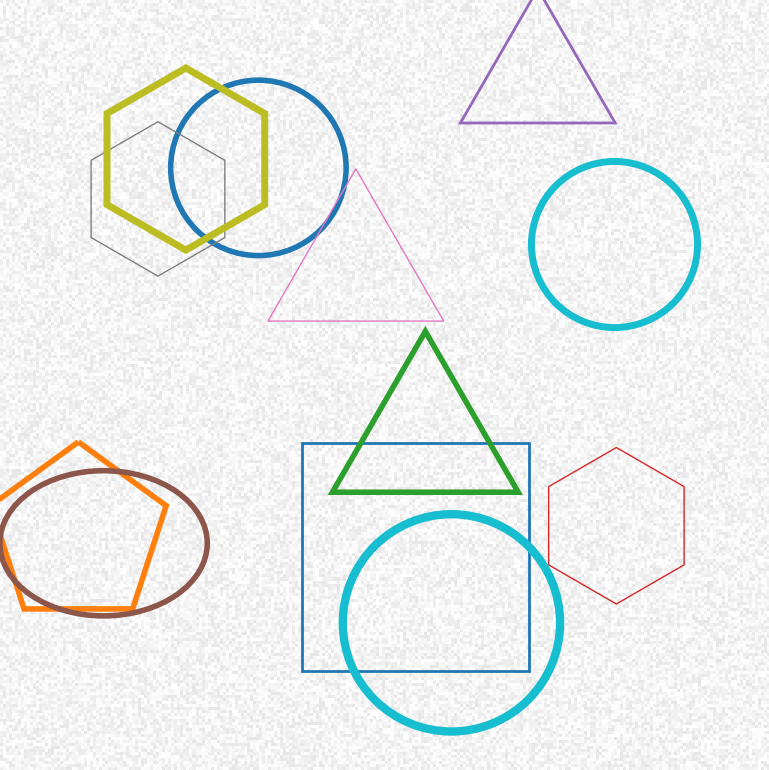[{"shape": "square", "thickness": 1, "radius": 0.74, "center": [0.54, 0.276]}, {"shape": "circle", "thickness": 2, "radius": 0.57, "center": [0.336, 0.782]}, {"shape": "pentagon", "thickness": 2, "radius": 0.6, "center": [0.102, 0.306]}, {"shape": "triangle", "thickness": 2, "radius": 0.7, "center": [0.552, 0.43]}, {"shape": "hexagon", "thickness": 0.5, "radius": 0.51, "center": [0.8, 0.317]}, {"shape": "triangle", "thickness": 1, "radius": 0.58, "center": [0.698, 0.898]}, {"shape": "oval", "thickness": 2, "radius": 0.67, "center": [0.134, 0.294]}, {"shape": "triangle", "thickness": 0.5, "radius": 0.66, "center": [0.462, 0.649]}, {"shape": "hexagon", "thickness": 0.5, "radius": 0.5, "center": [0.205, 0.742]}, {"shape": "hexagon", "thickness": 2.5, "radius": 0.59, "center": [0.241, 0.793]}, {"shape": "circle", "thickness": 3, "radius": 0.71, "center": [0.586, 0.191]}, {"shape": "circle", "thickness": 2.5, "radius": 0.54, "center": [0.798, 0.682]}]